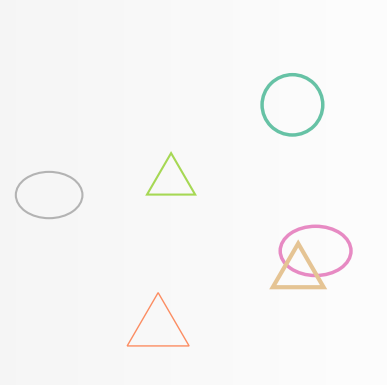[{"shape": "circle", "thickness": 2.5, "radius": 0.39, "center": [0.755, 0.728]}, {"shape": "triangle", "thickness": 1, "radius": 0.46, "center": [0.408, 0.148]}, {"shape": "oval", "thickness": 2.5, "radius": 0.46, "center": [0.814, 0.348]}, {"shape": "triangle", "thickness": 1.5, "radius": 0.36, "center": [0.441, 0.53]}, {"shape": "triangle", "thickness": 3, "radius": 0.38, "center": [0.77, 0.292]}, {"shape": "oval", "thickness": 1.5, "radius": 0.43, "center": [0.127, 0.493]}]